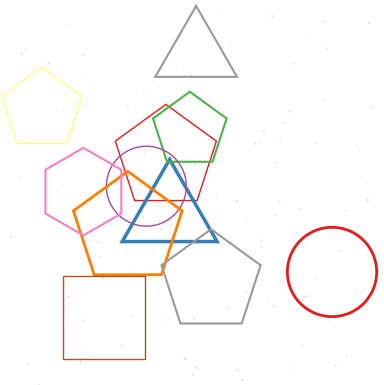[{"shape": "pentagon", "thickness": 1, "radius": 0.69, "center": [0.431, 0.591]}, {"shape": "circle", "thickness": 2, "radius": 0.58, "center": [0.862, 0.294]}, {"shape": "triangle", "thickness": 2.5, "radius": 0.71, "center": [0.441, 0.444]}, {"shape": "pentagon", "thickness": 1.5, "radius": 0.5, "center": [0.493, 0.661]}, {"shape": "circle", "thickness": 1, "radius": 0.52, "center": [0.38, 0.516]}, {"shape": "pentagon", "thickness": 2, "radius": 0.74, "center": [0.332, 0.407]}, {"shape": "pentagon", "thickness": 0.5, "radius": 0.55, "center": [0.109, 0.716]}, {"shape": "square", "thickness": 1, "radius": 0.54, "center": [0.271, 0.175]}, {"shape": "hexagon", "thickness": 1.5, "radius": 0.57, "center": [0.217, 0.502]}, {"shape": "pentagon", "thickness": 1.5, "radius": 0.68, "center": [0.548, 0.269]}, {"shape": "triangle", "thickness": 1.5, "radius": 0.61, "center": [0.509, 0.862]}]